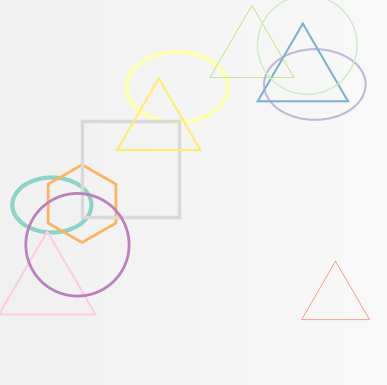[{"shape": "oval", "thickness": 3, "radius": 0.51, "center": [0.134, 0.468]}, {"shape": "oval", "thickness": 3, "radius": 0.65, "center": [0.457, 0.774]}, {"shape": "oval", "thickness": 1.5, "radius": 0.66, "center": [0.812, 0.781]}, {"shape": "triangle", "thickness": 0.5, "radius": 0.51, "center": [0.866, 0.22]}, {"shape": "triangle", "thickness": 1.5, "radius": 0.67, "center": [0.782, 0.804]}, {"shape": "hexagon", "thickness": 2, "radius": 0.5, "center": [0.212, 0.471]}, {"shape": "triangle", "thickness": 0.5, "radius": 0.62, "center": [0.65, 0.861]}, {"shape": "triangle", "thickness": 1.5, "radius": 0.72, "center": [0.122, 0.255]}, {"shape": "square", "thickness": 2.5, "radius": 0.62, "center": [0.337, 0.561]}, {"shape": "circle", "thickness": 2, "radius": 0.67, "center": [0.2, 0.364]}, {"shape": "circle", "thickness": 1, "radius": 0.64, "center": [0.793, 0.883]}, {"shape": "triangle", "thickness": 1.5, "radius": 0.62, "center": [0.41, 0.672]}]